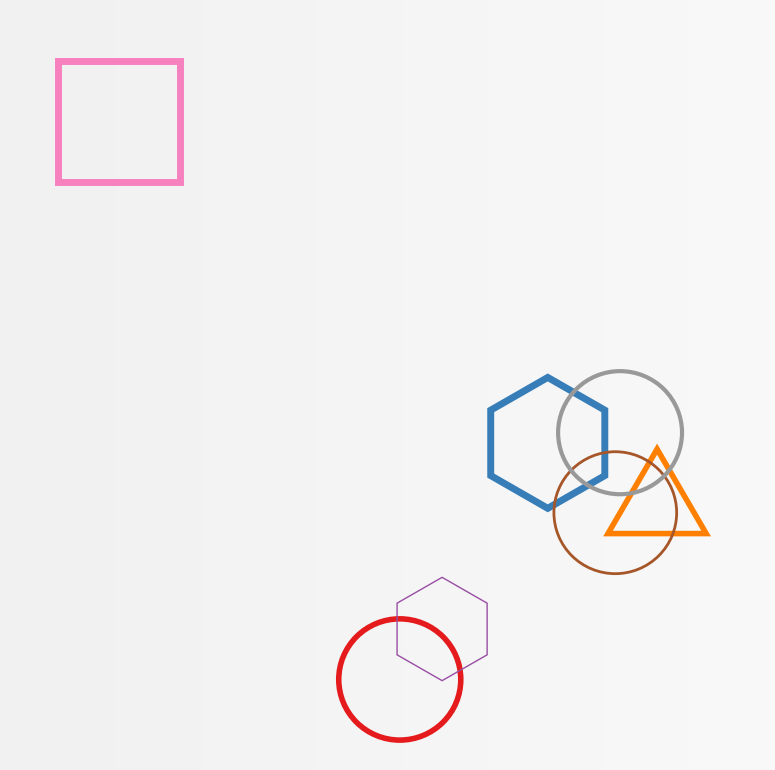[{"shape": "circle", "thickness": 2, "radius": 0.39, "center": [0.516, 0.118]}, {"shape": "hexagon", "thickness": 2.5, "radius": 0.42, "center": [0.707, 0.425]}, {"shape": "hexagon", "thickness": 0.5, "radius": 0.34, "center": [0.57, 0.183]}, {"shape": "triangle", "thickness": 2, "radius": 0.37, "center": [0.848, 0.344]}, {"shape": "circle", "thickness": 1, "radius": 0.4, "center": [0.794, 0.334]}, {"shape": "square", "thickness": 2.5, "radius": 0.39, "center": [0.153, 0.842]}, {"shape": "circle", "thickness": 1.5, "radius": 0.4, "center": [0.8, 0.438]}]